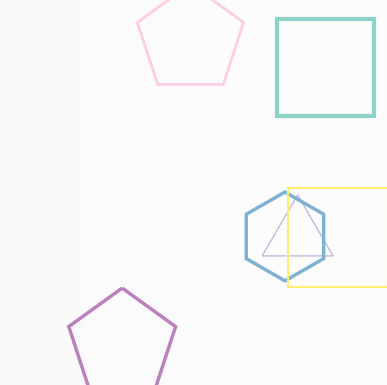[{"shape": "square", "thickness": 3, "radius": 0.63, "center": [0.84, 0.824]}, {"shape": "triangle", "thickness": 1, "radius": 0.53, "center": [0.768, 0.388]}, {"shape": "hexagon", "thickness": 2.5, "radius": 0.58, "center": [0.735, 0.386]}, {"shape": "pentagon", "thickness": 2, "radius": 0.72, "center": [0.492, 0.897]}, {"shape": "pentagon", "thickness": 2.5, "radius": 0.72, "center": [0.315, 0.107]}, {"shape": "square", "thickness": 1.5, "radius": 0.64, "center": [0.873, 0.384]}]